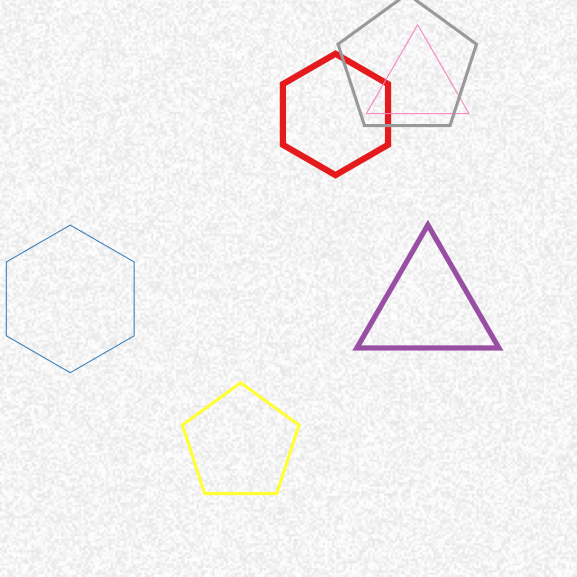[{"shape": "hexagon", "thickness": 3, "radius": 0.53, "center": [0.581, 0.801]}, {"shape": "hexagon", "thickness": 0.5, "radius": 0.64, "center": [0.122, 0.482]}, {"shape": "triangle", "thickness": 2.5, "radius": 0.71, "center": [0.741, 0.468]}, {"shape": "pentagon", "thickness": 1.5, "radius": 0.53, "center": [0.417, 0.23]}, {"shape": "triangle", "thickness": 0.5, "radius": 0.51, "center": [0.723, 0.854]}, {"shape": "pentagon", "thickness": 1.5, "radius": 0.63, "center": [0.705, 0.884]}]